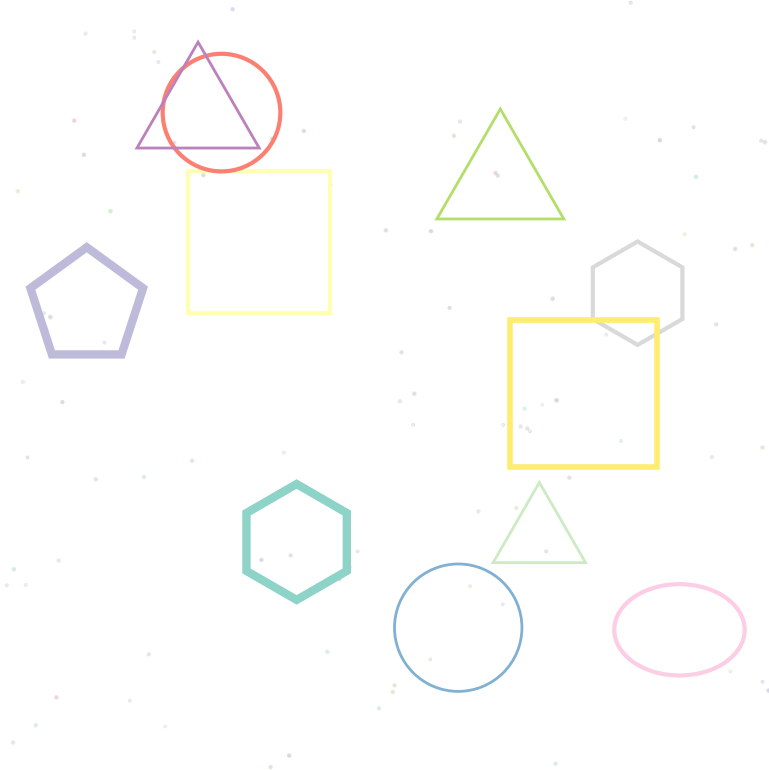[{"shape": "hexagon", "thickness": 3, "radius": 0.38, "center": [0.385, 0.296]}, {"shape": "square", "thickness": 1.5, "radius": 0.46, "center": [0.337, 0.686]}, {"shape": "pentagon", "thickness": 3, "radius": 0.38, "center": [0.113, 0.602]}, {"shape": "circle", "thickness": 1.5, "radius": 0.38, "center": [0.288, 0.854]}, {"shape": "circle", "thickness": 1, "radius": 0.41, "center": [0.595, 0.185]}, {"shape": "triangle", "thickness": 1, "radius": 0.48, "center": [0.65, 0.763]}, {"shape": "oval", "thickness": 1.5, "radius": 0.42, "center": [0.882, 0.182]}, {"shape": "hexagon", "thickness": 1.5, "radius": 0.34, "center": [0.828, 0.619]}, {"shape": "triangle", "thickness": 1, "radius": 0.46, "center": [0.257, 0.854]}, {"shape": "triangle", "thickness": 1, "radius": 0.35, "center": [0.7, 0.304]}, {"shape": "square", "thickness": 2, "radius": 0.48, "center": [0.758, 0.489]}]